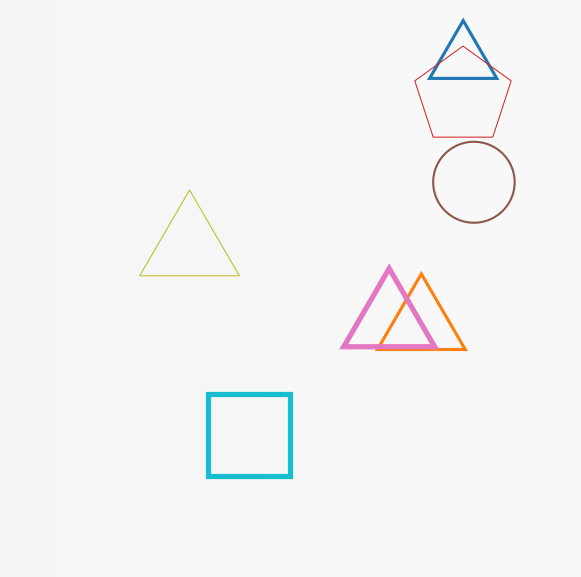[{"shape": "triangle", "thickness": 1.5, "radius": 0.33, "center": [0.797, 0.897]}, {"shape": "triangle", "thickness": 1.5, "radius": 0.44, "center": [0.725, 0.438]}, {"shape": "pentagon", "thickness": 0.5, "radius": 0.44, "center": [0.797, 0.832]}, {"shape": "circle", "thickness": 1, "radius": 0.35, "center": [0.815, 0.684]}, {"shape": "triangle", "thickness": 2.5, "radius": 0.45, "center": [0.67, 0.444]}, {"shape": "triangle", "thickness": 0.5, "radius": 0.5, "center": [0.326, 0.571]}, {"shape": "square", "thickness": 2.5, "radius": 0.35, "center": [0.428, 0.246]}]